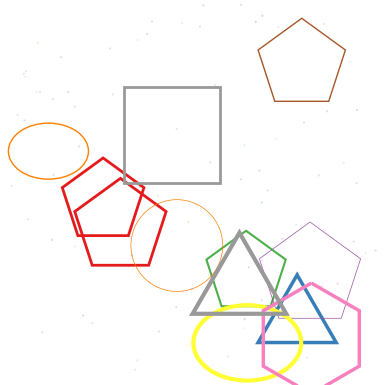[{"shape": "pentagon", "thickness": 2, "radius": 0.62, "center": [0.313, 0.412]}, {"shape": "pentagon", "thickness": 2, "radius": 0.56, "center": [0.268, 0.478]}, {"shape": "triangle", "thickness": 2.5, "radius": 0.59, "center": [0.772, 0.169]}, {"shape": "pentagon", "thickness": 1.5, "radius": 0.54, "center": [0.639, 0.292]}, {"shape": "pentagon", "thickness": 0.5, "radius": 0.69, "center": [0.805, 0.285]}, {"shape": "circle", "thickness": 0.5, "radius": 0.6, "center": [0.459, 0.362]}, {"shape": "oval", "thickness": 1, "radius": 0.52, "center": [0.126, 0.607]}, {"shape": "oval", "thickness": 3, "radius": 0.7, "center": [0.642, 0.109]}, {"shape": "pentagon", "thickness": 1, "radius": 0.6, "center": [0.784, 0.833]}, {"shape": "hexagon", "thickness": 2.5, "radius": 0.72, "center": [0.809, 0.121]}, {"shape": "triangle", "thickness": 3, "radius": 0.7, "center": [0.622, 0.255]}, {"shape": "square", "thickness": 2, "radius": 0.62, "center": [0.447, 0.649]}]